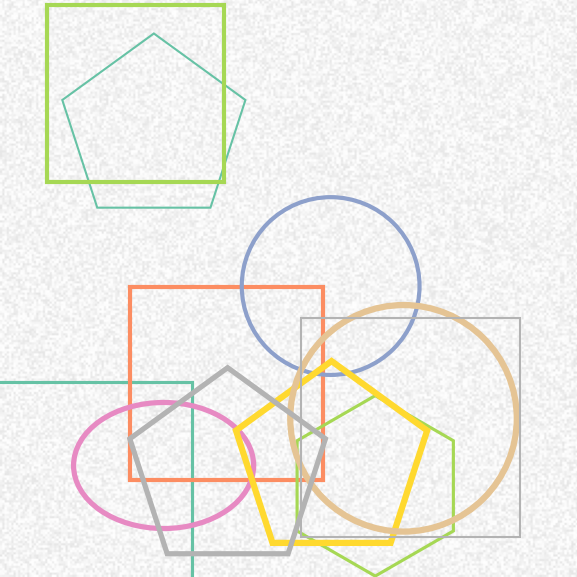[{"shape": "square", "thickness": 1.5, "radius": 0.93, "center": [0.146, 0.152]}, {"shape": "pentagon", "thickness": 1, "radius": 0.83, "center": [0.266, 0.774]}, {"shape": "square", "thickness": 2, "radius": 0.84, "center": [0.392, 0.335]}, {"shape": "circle", "thickness": 2, "radius": 0.77, "center": [0.573, 0.504]}, {"shape": "oval", "thickness": 2.5, "radius": 0.78, "center": [0.283, 0.193]}, {"shape": "hexagon", "thickness": 1.5, "radius": 0.78, "center": [0.65, 0.158]}, {"shape": "square", "thickness": 2, "radius": 0.77, "center": [0.235, 0.837]}, {"shape": "pentagon", "thickness": 3, "radius": 0.87, "center": [0.574, 0.2]}, {"shape": "circle", "thickness": 3, "radius": 0.98, "center": [0.699, 0.275]}, {"shape": "pentagon", "thickness": 2.5, "radius": 0.89, "center": [0.394, 0.184]}, {"shape": "square", "thickness": 1, "radius": 0.95, "center": [0.711, 0.258]}]